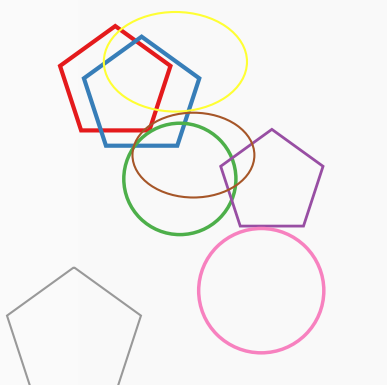[{"shape": "pentagon", "thickness": 3, "radius": 0.75, "center": [0.297, 0.782]}, {"shape": "pentagon", "thickness": 3, "radius": 0.78, "center": [0.365, 0.748]}, {"shape": "circle", "thickness": 2.5, "radius": 0.72, "center": [0.464, 0.535]}, {"shape": "pentagon", "thickness": 2, "radius": 0.69, "center": [0.702, 0.525]}, {"shape": "oval", "thickness": 1.5, "radius": 0.92, "center": [0.453, 0.84]}, {"shape": "oval", "thickness": 1.5, "radius": 0.79, "center": [0.499, 0.597]}, {"shape": "circle", "thickness": 2.5, "radius": 0.81, "center": [0.674, 0.245]}, {"shape": "pentagon", "thickness": 1.5, "radius": 0.91, "center": [0.191, 0.124]}]